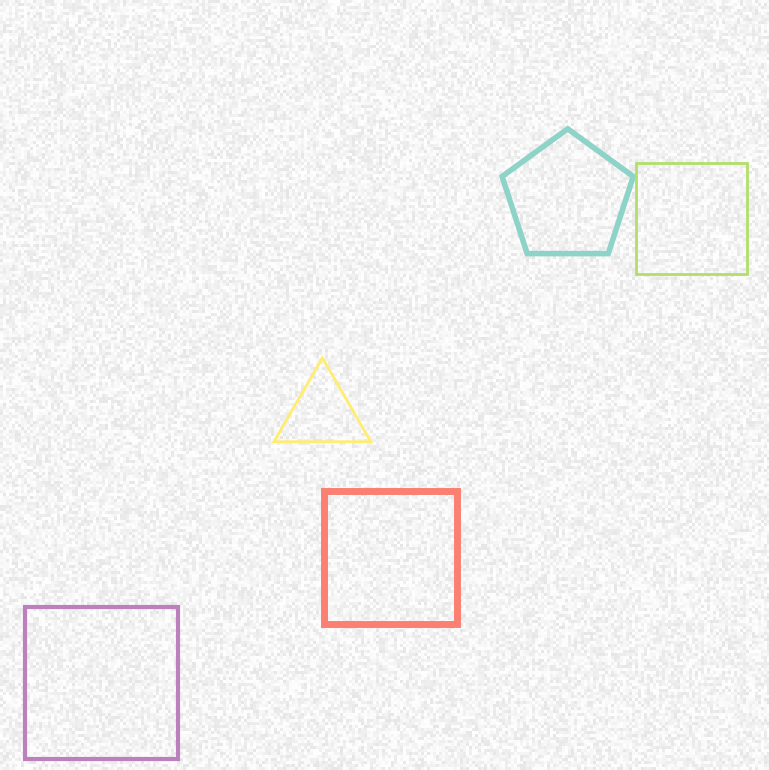[{"shape": "pentagon", "thickness": 2, "radius": 0.45, "center": [0.737, 0.743]}, {"shape": "square", "thickness": 2.5, "radius": 0.43, "center": [0.507, 0.276]}, {"shape": "square", "thickness": 1, "radius": 0.36, "center": [0.898, 0.716]}, {"shape": "square", "thickness": 1.5, "radius": 0.49, "center": [0.132, 0.113]}, {"shape": "triangle", "thickness": 1, "radius": 0.36, "center": [0.419, 0.463]}]